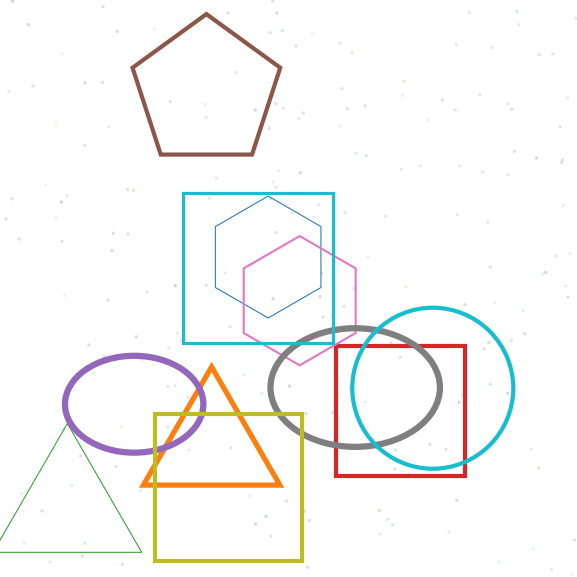[{"shape": "hexagon", "thickness": 0.5, "radius": 0.53, "center": [0.464, 0.554]}, {"shape": "triangle", "thickness": 2.5, "radius": 0.68, "center": [0.366, 0.227]}, {"shape": "triangle", "thickness": 0.5, "radius": 0.74, "center": [0.117, 0.117]}, {"shape": "square", "thickness": 2, "radius": 0.56, "center": [0.694, 0.287]}, {"shape": "oval", "thickness": 3, "radius": 0.6, "center": [0.232, 0.299]}, {"shape": "pentagon", "thickness": 2, "radius": 0.67, "center": [0.357, 0.84]}, {"shape": "hexagon", "thickness": 1, "radius": 0.56, "center": [0.519, 0.478]}, {"shape": "oval", "thickness": 3, "radius": 0.73, "center": [0.615, 0.328]}, {"shape": "square", "thickness": 2, "radius": 0.64, "center": [0.396, 0.155]}, {"shape": "square", "thickness": 1.5, "radius": 0.65, "center": [0.446, 0.536]}, {"shape": "circle", "thickness": 2, "radius": 0.7, "center": [0.749, 0.327]}]